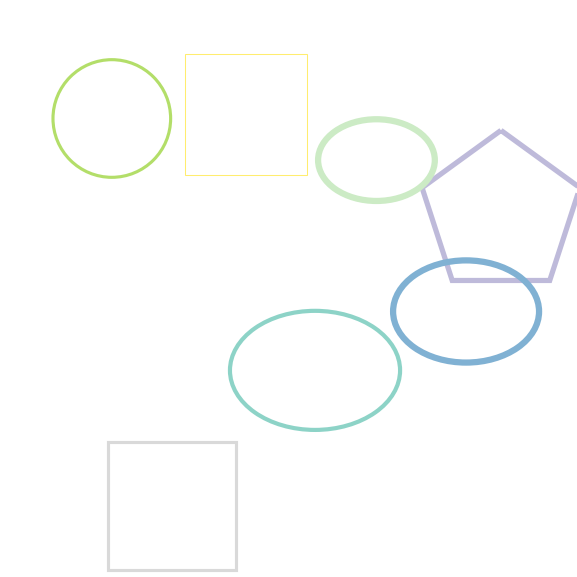[{"shape": "oval", "thickness": 2, "radius": 0.74, "center": [0.545, 0.358]}, {"shape": "pentagon", "thickness": 2.5, "radius": 0.72, "center": [0.867, 0.63]}, {"shape": "oval", "thickness": 3, "radius": 0.63, "center": [0.807, 0.46]}, {"shape": "circle", "thickness": 1.5, "radius": 0.51, "center": [0.194, 0.794]}, {"shape": "square", "thickness": 1.5, "radius": 0.55, "center": [0.298, 0.123]}, {"shape": "oval", "thickness": 3, "radius": 0.51, "center": [0.652, 0.722]}, {"shape": "square", "thickness": 0.5, "radius": 0.53, "center": [0.427, 0.801]}]